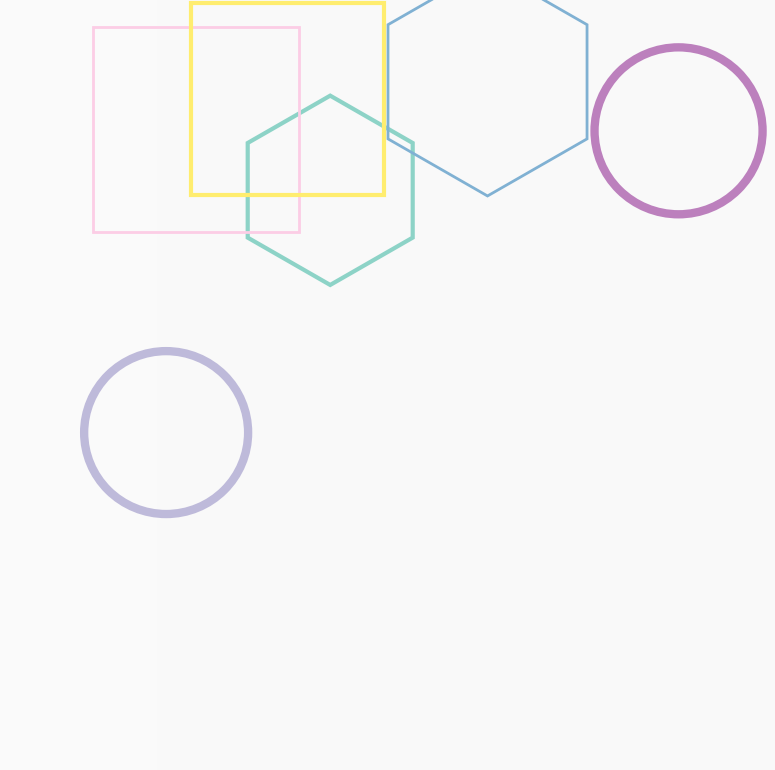[{"shape": "hexagon", "thickness": 1.5, "radius": 0.61, "center": [0.426, 0.753]}, {"shape": "circle", "thickness": 3, "radius": 0.53, "center": [0.214, 0.438]}, {"shape": "hexagon", "thickness": 1, "radius": 0.74, "center": [0.629, 0.894]}, {"shape": "square", "thickness": 1, "radius": 0.66, "center": [0.253, 0.832]}, {"shape": "circle", "thickness": 3, "radius": 0.54, "center": [0.876, 0.83]}, {"shape": "square", "thickness": 1.5, "radius": 0.62, "center": [0.371, 0.871]}]